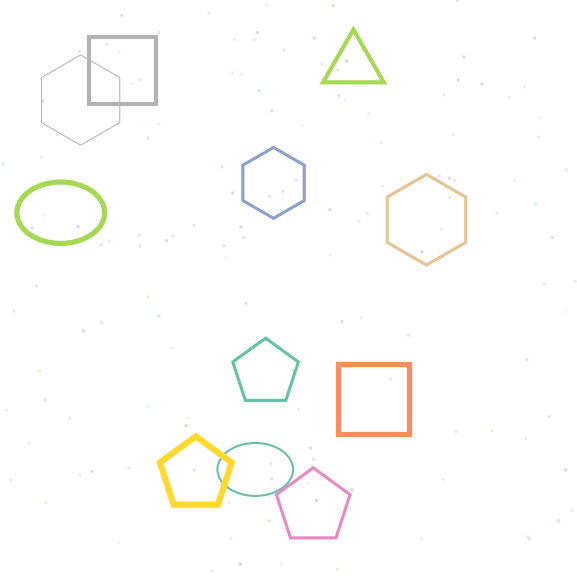[{"shape": "oval", "thickness": 1, "radius": 0.33, "center": [0.442, 0.186]}, {"shape": "pentagon", "thickness": 1.5, "radius": 0.3, "center": [0.46, 0.354]}, {"shape": "square", "thickness": 2.5, "radius": 0.3, "center": [0.647, 0.309]}, {"shape": "hexagon", "thickness": 1.5, "radius": 0.31, "center": [0.474, 0.682]}, {"shape": "pentagon", "thickness": 1.5, "radius": 0.34, "center": [0.542, 0.122]}, {"shape": "oval", "thickness": 2.5, "radius": 0.38, "center": [0.105, 0.631]}, {"shape": "triangle", "thickness": 2, "radius": 0.3, "center": [0.612, 0.887]}, {"shape": "pentagon", "thickness": 3, "radius": 0.33, "center": [0.339, 0.178]}, {"shape": "hexagon", "thickness": 1.5, "radius": 0.39, "center": [0.738, 0.619]}, {"shape": "square", "thickness": 2, "radius": 0.29, "center": [0.212, 0.877]}, {"shape": "hexagon", "thickness": 0.5, "radius": 0.39, "center": [0.14, 0.826]}]